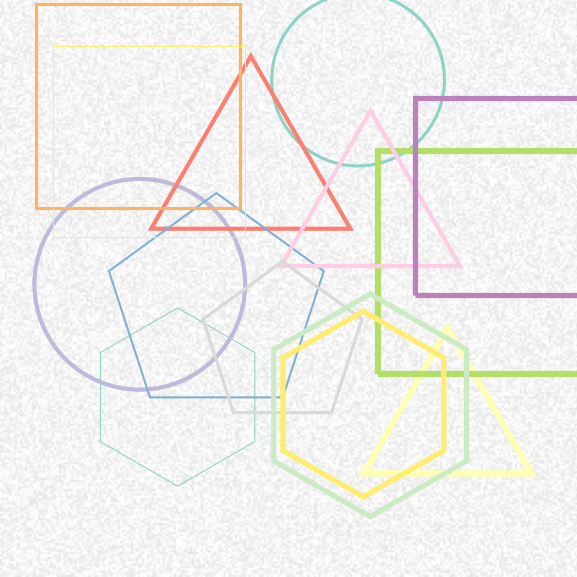[{"shape": "circle", "thickness": 1.5, "radius": 0.75, "center": [0.62, 0.861]}, {"shape": "hexagon", "thickness": 0.5, "radius": 0.77, "center": [0.308, 0.312]}, {"shape": "triangle", "thickness": 3, "radius": 0.84, "center": [0.775, 0.263]}, {"shape": "circle", "thickness": 2, "radius": 0.91, "center": [0.242, 0.507]}, {"shape": "triangle", "thickness": 2, "radius": 1.0, "center": [0.434, 0.703]}, {"shape": "pentagon", "thickness": 1, "radius": 0.98, "center": [0.375, 0.469]}, {"shape": "square", "thickness": 1.5, "radius": 0.88, "center": [0.239, 0.815]}, {"shape": "square", "thickness": 3, "radius": 0.97, "center": [0.848, 0.545]}, {"shape": "triangle", "thickness": 2, "radius": 0.9, "center": [0.642, 0.628]}, {"shape": "pentagon", "thickness": 1.5, "radius": 0.72, "center": [0.489, 0.402]}, {"shape": "square", "thickness": 2.5, "radius": 0.85, "center": [0.889, 0.659]}, {"shape": "hexagon", "thickness": 2.5, "radius": 0.96, "center": [0.641, 0.297]}, {"shape": "square", "thickness": 0.5, "radius": 0.83, "center": [0.258, 0.754]}, {"shape": "hexagon", "thickness": 2.5, "radius": 0.8, "center": [0.629, 0.299]}]